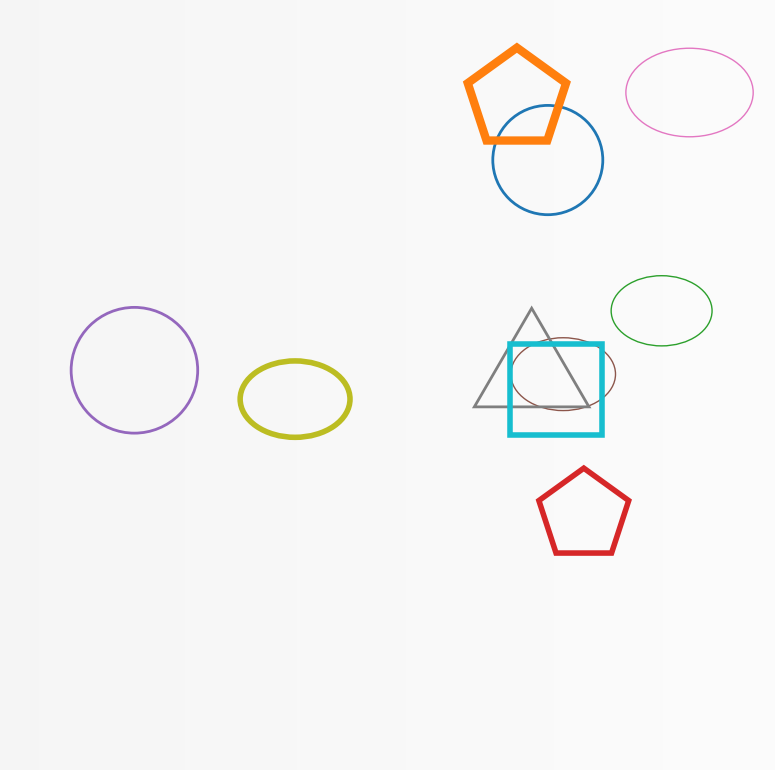[{"shape": "circle", "thickness": 1, "radius": 0.35, "center": [0.707, 0.792]}, {"shape": "pentagon", "thickness": 3, "radius": 0.33, "center": [0.667, 0.871]}, {"shape": "oval", "thickness": 0.5, "radius": 0.33, "center": [0.854, 0.596]}, {"shape": "pentagon", "thickness": 2, "radius": 0.3, "center": [0.753, 0.331]}, {"shape": "circle", "thickness": 1, "radius": 0.41, "center": [0.173, 0.519]}, {"shape": "oval", "thickness": 0.5, "radius": 0.34, "center": [0.727, 0.514]}, {"shape": "oval", "thickness": 0.5, "radius": 0.41, "center": [0.89, 0.88]}, {"shape": "triangle", "thickness": 1, "radius": 0.43, "center": [0.686, 0.514]}, {"shape": "oval", "thickness": 2, "radius": 0.35, "center": [0.381, 0.482]}, {"shape": "square", "thickness": 2, "radius": 0.29, "center": [0.717, 0.495]}]